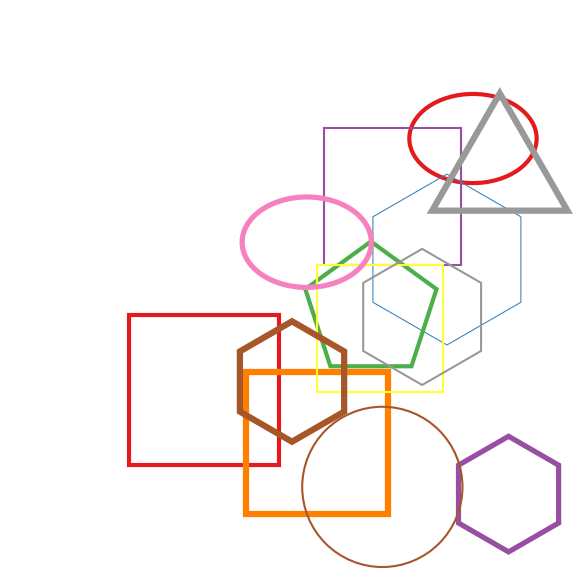[{"shape": "square", "thickness": 2, "radius": 0.65, "center": [0.353, 0.324]}, {"shape": "oval", "thickness": 2, "radius": 0.55, "center": [0.819, 0.759]}, {"shape": "hexagon", "thickness": 0.5, "radius": 0.74, "center": [0.774, 0.55]}, {"shape": "pentagon", "thickness": 2, "radius": 0.6, "center": [0.642, 0.462]}, {"shape": "hexagon", "thickness": 2.5, "radius": 0.5, "center": [0.881, 0.144]}, {"shape": "square", "thickness": 1, "radius": 0.59, "center": [0.68, 0.658]}, {"shape": "square", "thickness": 3, "radius": 0.61, "center": [0.549, 0.232]}, {"shape": "square", "thickness": 1, "radius": 0.55, "center": [0.658, 0.43]}, {"shape": "hexagon", "thickness": 3, "radius": 0.52, "center": [0.506, 0.338]}, {"shape": "circle", "thickness": 1, "radius": 0.69, "center": [0.662, 0.156]}, {"shape": "oval", "thickness": 2.5, "radius": 0.56, "center": [0.531, 0.58]}, {"shape": "hexagon", "thickness": 1, "radius": 0.59, "center": [0.731, 0.45]}, {"shape": "triangle", "thickness": 3, "radius": 0.68, "center": [0.865, 0.702]}]